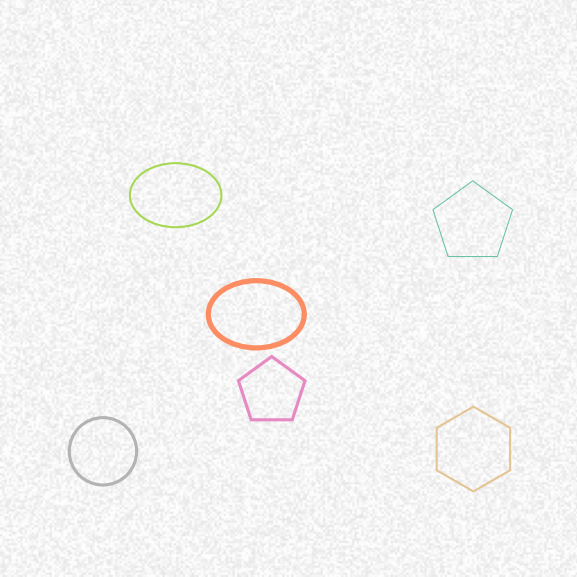[{"shape": "pentagon", "thickness": 0.5, "radius": 0.36, "center": [0.819, 0.614]}, {"shape": "oval", "thickness": 2.5, "radius": 0.42, "center": [0.444, 0.455]}, {"shape": "pentagon", "thickness": 1.5, "radius": 0.3, "center": [0.471, 0.321]}, {"shape": "oval", "thickness": 1, "radius": 0.4, "center": [0.304, 0.661]}, {"shape": "hexagon", "thickness": 1, "radius": 0.37, "center": [0.82, 0.222]}, {"shape": "circle", "thickness": 1.5, "radius": 0.29, "center": [0.178, 0.218]}]